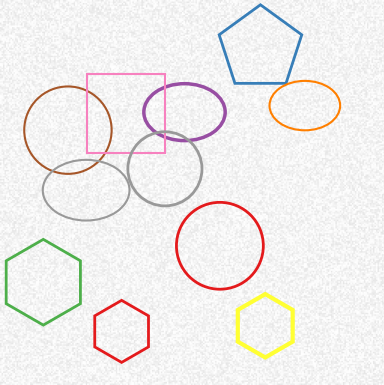[{"shape": "circle", "thickness": 2, "radius": 0.56, "center": [0.571, 0.362]}, {"shape": "hexagon", "thickness": 2, "radius": 0.4, "center": [0.316, 0.139]}, {"shape": "pentagon", "thickness": 2, "radius": 0.56, "center": [0.677, 0.875]}, {"shape": "hexagon", "thickness": 2, "radius": 0.56, "center": [0.112, 0.267]}, {"shape": "oval", "thickness": 2.5, "radius": 0.53, "center": [0.479, 0.709]}, {"shape": "oval", "thickness": 1.5, "radius": 0.46, "center": [0.792, 0.726]}, {"shape": "hexagon", "thickness": 3, "radius": 0.41, "center": [0.689, 0.154]}, {"shape": "circle", "thickness": 1.5, "radius": 0.57, "center": [0.176, 0.662]}, {"shape": "square", "thickness": 1.5, "radius": 0.51, "center": [0.327, 0.705]}, {"shape": "circle", "thickness": 2, "radius": 0.48, "center": [0.428, 0.561]}, {"shape": "oval", "thickness": 1.5, "radius": 0.56, "center": [0.224, 0.506]}]